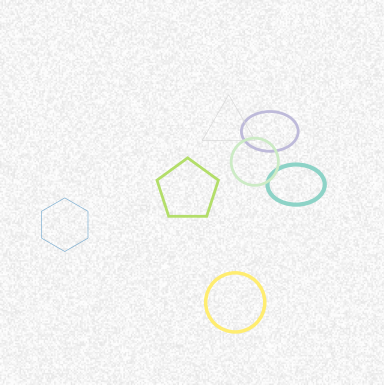[{"shape": "oval", "thickness": 3, "radius": 0.37, "center": [0.769, 0.521]}, {"shape": "oval", "thickness": 2, "radius": 0.37, "center": [0.701, 0.659]}, {"shape": "hexagon", "thickness": 0.5, "radius": 0.35, "center": [0.168, 0.416]}, {"shape": "pentagon", "thickness": 2, "radius": 0.42, "center": [0.488, 0.506]}, {"shape": "triangle", "thickness": 0.5, "radius": 0.4, "center": [0.594, 0.675]}, {"shape": "circle", "thickness": 2, "radius": 0.31, "center": [0.662, 0.58]}, {"shape": "circle", "thickness": 2.5, "radius": 0.38, "center": [0.611, 0.215]}]